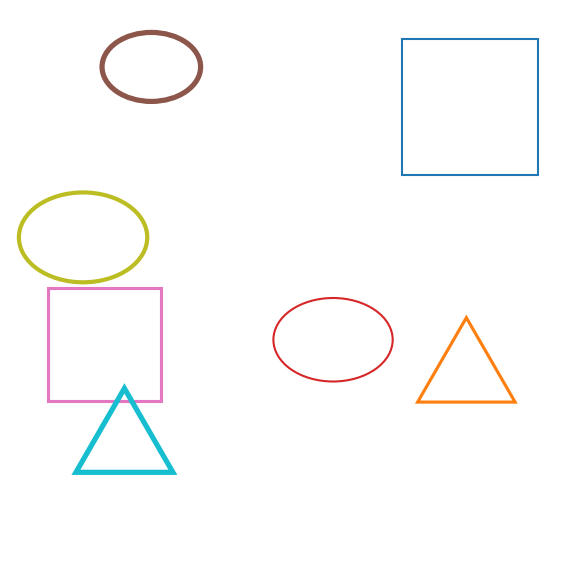[{"shape": "square", "thickness": 1, "radius": 0.59, "center": [0.814, 0.815]}, {"shape": "triangle", "thickness": 1.5, "radius": 0.49, "center": [0.808, 0.352]}, {"shape": "oval", "thickness": 1, "radius": 0.52, "center": [0.577, 0.411]}, {"shape": "oval", "thickness": 2.5, "radius": 0.43, "center": [0.262, 0.883]}, {"shape": "square", "thickness": 1.5, "radius": 0.49, "center": [0.182, 0.402]}, {"shape": "oval", "thickness": 2, "radius": 0.56, "center": [0.144, 0.588]}, {"shape": "triangle", "thickness": 2.5, "radius": 0.48, "center": [0.215, 0.23]}]